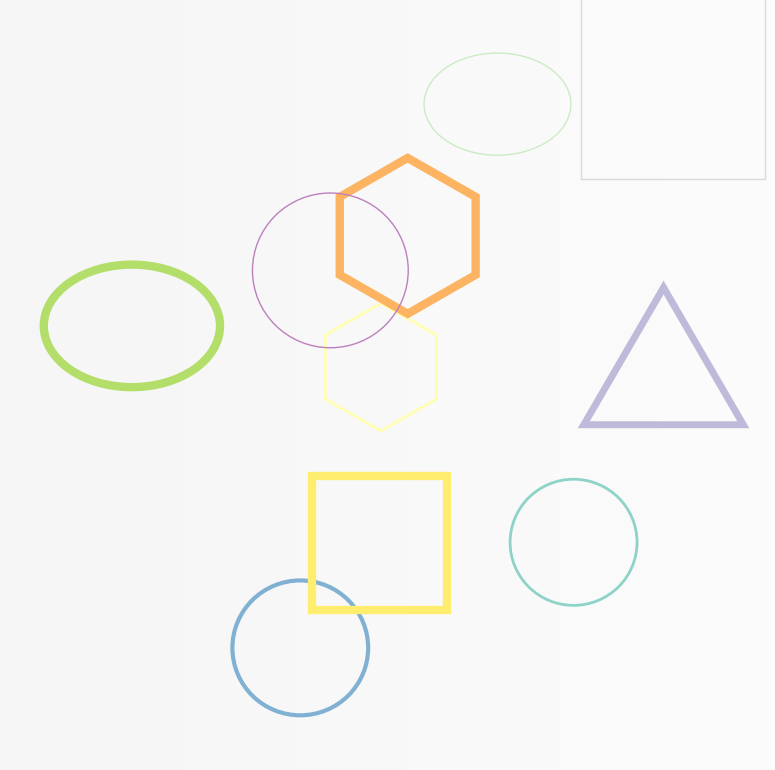[{"shape": "circle", "thickness": 1, "radius": 0.41, "center": [0.74, 0.296]}, {"shape": "hexagon", "thickness": 1, "radius": 0.41, "center": [0.492, 0.523]}, {"shape": "triangle", "thickness": 2.5, "radius": 0.59, "center": [0.856, 0.508]}, {"shape": "circle", "thickness": 1.5, "radius": 0.44, "center": [0.387, 0.159]}, {"shape": "hexagon", "thickness": 3, "radius": 0.51, "center": [0.526, 0.694]}, {"shape": "oval", "thickness": 3, "radius": 0.57, "center": [0.17, 0.577]}, {"shape": "square", "thickness": 0.5, "radius": 0.59, "center": [0.868, 0.885]}, {"shape": "circle", "thickness": 0.5, "radius": 0.5, "center": [0.426, 0.649]}, {"shape": "oval", "thickness": 0.5, "radius": 0.47, "center": [0.642, 0.865]}, {"shape": "square", "thickness": 3, "radius": 0.44, "center": [0.49, 0.294]}]